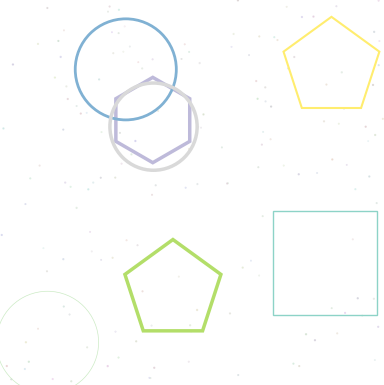[{"shape": "square", "thickness": 1, "radius": 0.67, "center": [0.845, 0.316]}, {"shape": "hexagon", "thickness": 2.5, "radius": 0.55, "center": [0.397, 0.688]}, {"shape": "circle", "thickness": 2, "radius": 0.66, "center": [0.327, 0.82]}, {"shape": "pentagon", "thickness": 2.5, "radius": 0.66, "center": [0.449, 0.247]}, {"shape": "circle", "thickness": 2.5, "radius": 0.57, "center": [0.399, 0.671]}, {"shape": "circle", "thickness": 0.5, "radius": 0.66, "center": [0.123, 0.111]}, {"shape": "pentagon", "thickness": 1.5, "radius": 0.65, "center": [0.861, 0.825]}]